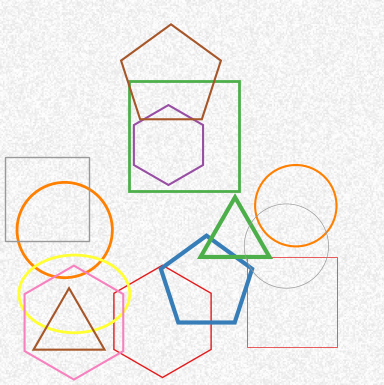[{"shape": "square", "thickness": 0.5, "radius": 0.58, "center": [0.757, 0.216]}, {"shape": "hexagon", "thickness": 1, "radius": 0.73, "center": [0.422, 0.165]}, {"shape": "pentagon", "thickness": 3, "radius": 0.62, "center": [0.536, 0.263]}, {"shape": "square", "thickness": 2, "radius": 0.71, "center": [0.477, 0.647]}, {"shape": "triangle", "thickness": 3, "radius": 0.52, "center": [0.61, 0.384]}, {"shape": "hexagon", "thickness": 1.5, "radius": 0.52, "center": [0.438, 0.623]}, {"shape": "circle", "thickness": 1.5, "radius": 0.53, "center": [0.768, 0.466]}, {"shape": "circle", "thickness": 2, "radius": 0.62, "center": [0.168, 0.403]}, {"shape": "oval", "thickness": 2, "radius": 0.72, "center": [0.193, 0.237]}, {"shape": "pentagon", "thickness": 1.5, "radius": 0.68, "center": [0.444, 0.8]}, {"shape": "triangle", "thickness": 1.5, "radius": 0.53, "center": [0.179, 0.145]}, {"shape": "hexagon", "thickness": 1.5, "radius": 0.74, "center": [0.192, 0.162]}, {"shape": "square", "thickness": 1, "radius": 0.55, "center": [0.123, 0.483]}, {"shape": "circle", "thickness": 0.5, "radius": 0.55, "center": [0.744, 0.361]}]